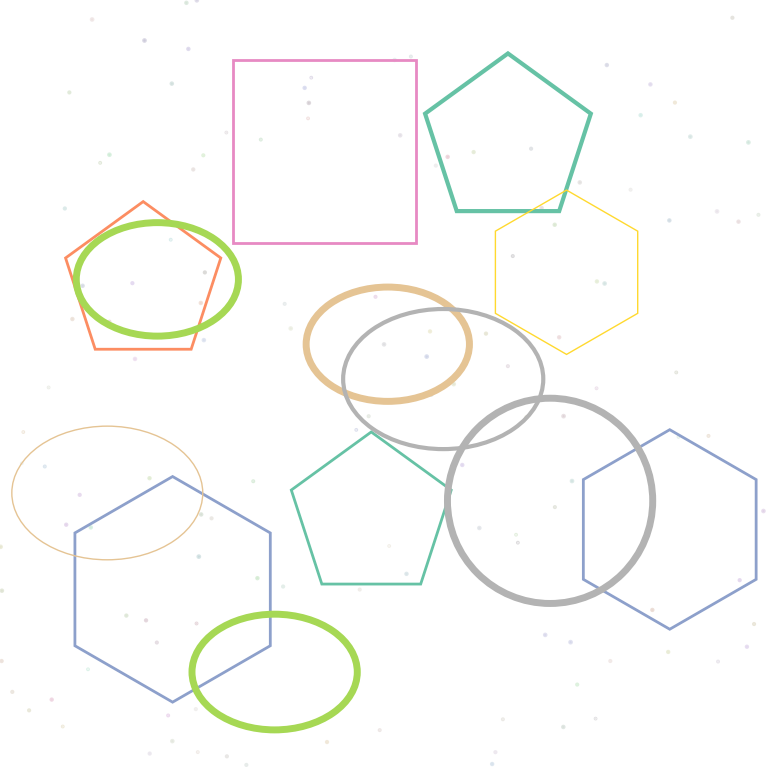[{"shape": "pentagon", "thickness": 1.5, "radius": 0.57, "center": [0.66, 0.817]}, {"shape": "pentagon", "thickness": 1, "radius": 0.55, "center": [0.482, 0.33]}, {"shape": "pentagon", "thickness": 1, "radius": 0.53, "center": [0.186, 0.632]}, {"shape": "hexagon", "thickness": 1, "radius": 0.73, "center": [0.224, 0.235]}, {"shape": "hexagon", "thickness": 1, "radius": 0.65, "center": [0.87, 0.312]}, {"shape": "square", "thickness": 1, "radius": 0.59, "center": [0.422, 0.803]}, {"shape": "oval", "thickness": 2.5, "radius": 0.53, "center": [0.204, 0.637]}, {"shape": "oval", "thickness": 2.5, "radius": 0.54, "center": [0.357, 0.127]}, {"shape": "hexagon", "thickness": 0.5, "radius": 0.53, "center": [0.736, 0.646]}, {"shape": "oval", "thickness": 0.5, "radius": 0.62, "center": [0.139, 0.36]}, {"shape": "oval", "thickness": 2.5, "radius": 0.53, "center": [0.504, 0.553]}, {"shape": "oval", "thickness": 1.5, "radius": 0.65, "center": [0.576, 0.508]}, {"shape": "circle", "thickness": 2.5, "radius": 0.67, "center": [0.714, 0.35]}]